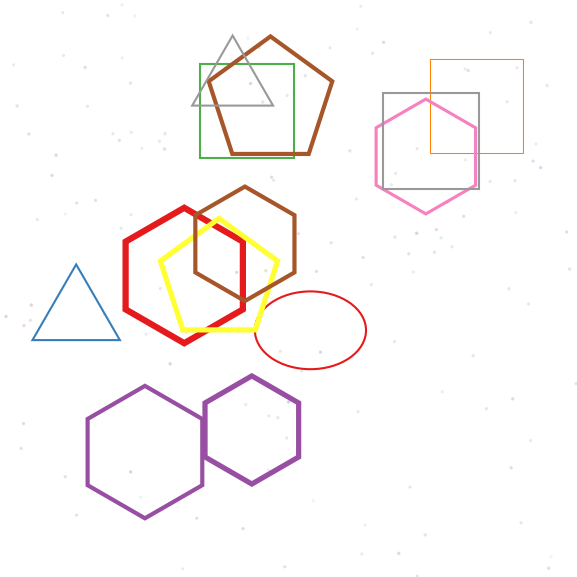[{"shape": "oval", "thickness": 1, "radius": 0.48, "center": [0.538, 0.427]}, {"shape": "hexagon", "thickness": 3, "radius": 0.59, "center": [0.319, 0.522]}, {"shape": "triangle", "thickness": 1, "radius": 0.44, "center": [0.132, 0.454]}, {"shape": "square", "thickness": 1, "radius": 0.41, "center": [0.427, 0.807]}, {"shape": "hexagon", "thickness": 2, "radius": 0.57, "center": [0.251, 0.216]}, {"shape": "hexagon", "thickness": 2.5, "radius": 0.47, "center": [0.436, 0.255]}, {"shape": "square", "thickness": 0.5, "radius": 0.41, "center": [0.825, 0.816]}, {"shape": "pentagon", "thickness": 2.5, "radius": 0.53, "center": [0.379, 0.514]}, {"shape": "hexagon", "thickness": 2, "radius": 0.5, "center": [0.424, 0.577]}, {"shape": "pentagon", "thickness": 2, "radius": 0.56, "center": [0.468, 0.824]}, {"shape": "hexagon", "thickness": 1.5, "radius": 0.5, "center": [0.737, 0.728]}, {"shape": "triangle", "thickness": 1, "radius": 0.4, "center": [0.403, 0.857]}, {"shape": "square", "thickness": 1, "radius": 0.41, "center": [0.746, 0.755]}]